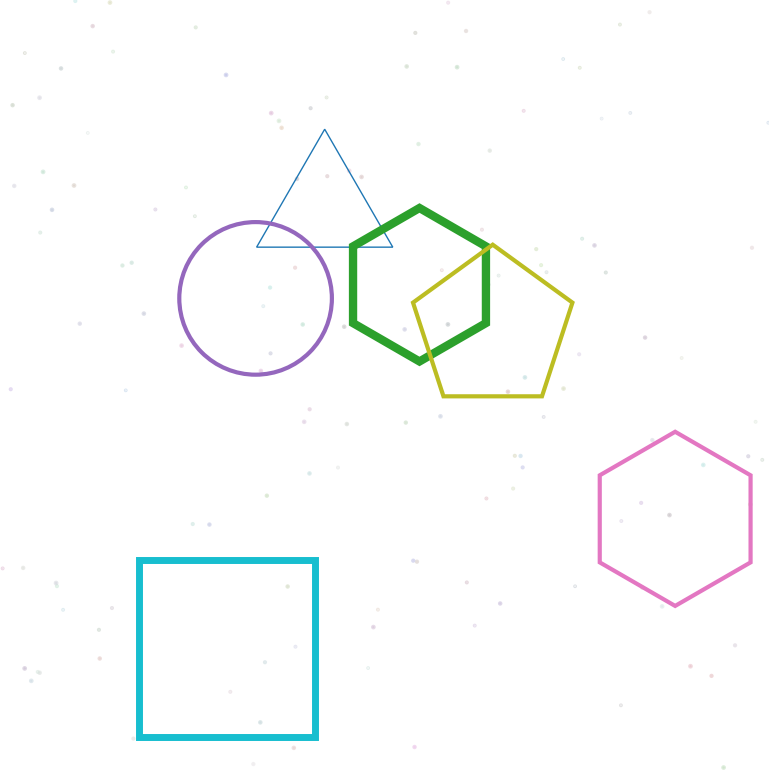[{"shape": "triangle", "thickness": 0.5, "radius": 0.51, "center": [0.422, 0.73]}, {"shape": "hexagon", "thickness": 3, "radius": 0.5, "center": [0.545, 0.63]}, {"shape": "circle", "thickness": 1.5, "radius": 0.5, "center": [0.332, 0.612]}, {"shape": "hexagon", "thickness": 1.5, "radius": 0.57, "center": [0.877, 0.326]}, {"shape": "pentagon", "thickness": 1.5, "radius": 0.54, "center": [0.64, 0.573]}, {"shape": "square", "thickness": 2.5, "radius": 0.57, "center": [0.295, 0.158]}]